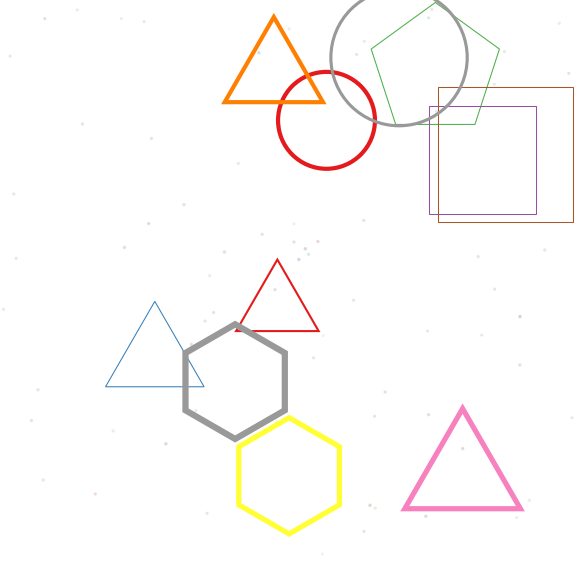[{"shape": "triangle", "thickness": 1, "radius": 0.41, "center": [0.48, 0.467]}, {"shape": "circle", "thickness": 2, "radius": 0.42, "center": [0.565, 0.791]}, {"shape": "triangle", "thickness": 0.5, "radius": 0.49, "center": [0.268, 0.379]}, {"shape": "pentagon", "thickness": 0.5, "radius": 0.58, "center": [0.754, 0.878]}, {"shape": "square", "thickness": 0.5, "radius": 0.47, "center": [0.835, 0.723]}, {"shape": "triangle", "thickness": 2, "radius": 0.49, "center": [0.474, 0.871]}, {"shape": "hexagon", "thickness": 2.5, "radius": 0.5, "center": [0.501, 0.175]}, {"shape": "square", "thickness": 0.5, "radius": 0.58, "center": [0.875, 0.732]}, {"shape": "triangle", "thickness": 2.5, "radius": 0.58, "center": [0.801, 0.176]}, {"shape": "hexagon", "thickness": 3, "radius": 0.5, "center": [0.407, 0.338]}, {"shape": "circle", "thickness": 1.5, "radius": 0.59, "center": [0.691, 0.899]}]